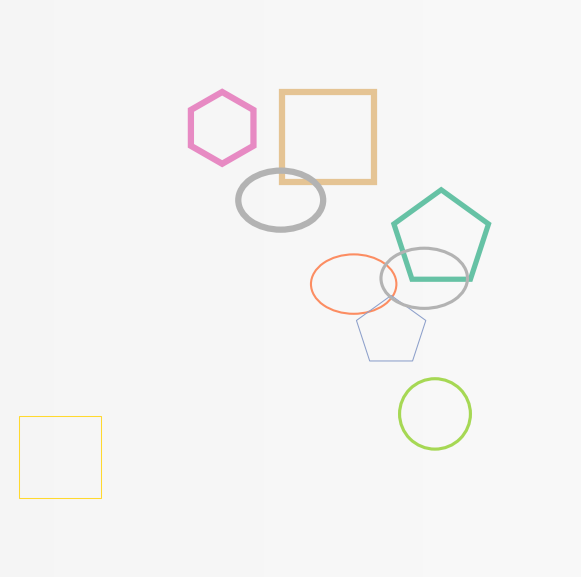[{"shape": "pentagon", "thickness": 2.5, "radius": 0.43, "center": [0.759, 0.585]}, {"shape": "oval", "thickness": 1, "radius": 0.37, "center": [0.608, 0.507]}, {"shape": "pentagon", "thickness": 0.5, "radius": 0.31, "center": [0.673, 0.425]}, {"shape": "hexagon", "thickness": 3, "radius": 0.31, "center": [0.382, 0.778]}, {"shape": "circle", "thickness": 1.5, "radius": 0.3, "center": [0.748, 0.282]}, {"shape": "square", "thickness": 0.5, "radius": 0.35, "center": [0.103, 0.208]}, {"shape": "square", "thickness": 3, "radius": 0.39, "center": [0.564, 0.762]}, {"shape": "oval", "thickness": 3, "radius": 0.37, "center": [0.483, 0.653]}, {"shape": "oval", "thickness": 1.5, "radius": 0.37, "center": [0.73, 0.517]}]